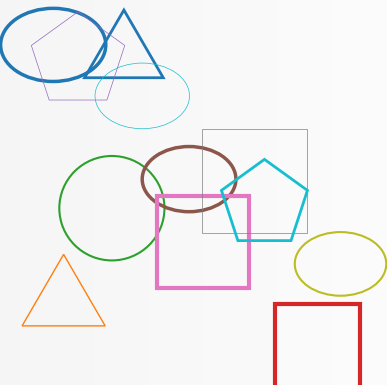[{"shape": "oval", "thickness": 2.5, "radius": 0.68, "center": [0.137, 0.883]}, {"shape": "triangle", "thickness": 2, "radius": 0.59, "center": [0.32, 0.857]}, {"shape": "triangle", "thickness": 1, "radius": 0.62, "center": [0.164, 0.215]}, {"shape": "circle", "thickness": 1.5, "radius": 0.68, "center": [0.289, 0.459]}, {"shape": "square", "thickness": 3, "radius": 0.55, "center": [0.82, 0.101]}, {"shape": "pentagon", "thickness": 0.5, "radius": 0.63, "center": [0.201, 0.843]}, {"shape": "oval", "thickness": 2.5, "radius": 0.6, "center": [0.488, 0.535]}, {"shape": "square", "thickness": 3, "radius": 0.6, "center": [0.524, 0.372]}, {"shape": "square", "thickness": 0.5, "radius": 0.68, "center": [0.656, 0.529]}, {"shape": "oval", "thickness": 1.5, "radius": 0.59, "center": [0.879, 0.315]}, {"shape": "oval", "thickness": 0.5, "radius": 0.61, "center": [0.367, 0.751]}, {"shape": "pentagon", "thickness": 2, "radius": 0.58, "center": [0.682, 0.469]}]